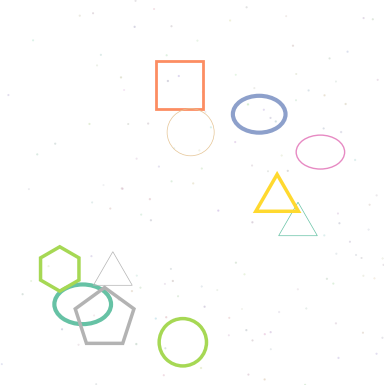[{"shape": "oval", "thickness": 3, "radius": 0.37, "center": [0.215, 0.21]}, {"shape": "triangle", "thickness": 0.5, "radius": 0.29, "center": [0.774, 0.417]}, {"shape": "square", "thickness": 2, "radius": 0.31, "center": [0.467, 0.779]}, {"shape": "oval", "thickness": 3, "radius": 0.34, "center": [0.673, 0.703]}, {"shape": "oval", "thickness": 1, "radius": 0.31, "center": [0.832, 0.605]}, {"shape": "circle", "thickness": 2.5, "radius": 0.31, "center": [0.475, 0.111]}, {"shape": "hexagon", "thickness": 2.5, "radius": 0.29, "center": [0.155, 0.301]}, {"shape": "triangle", "thickness": 2.5, "radius": 0.32, "center": [0.72, 0.483]}, {"shape": "circle", "thickness": 0.5, "radius": 0.31, "center": [0.495, 0.656]}, {"shape": "triangle", "thickness": 0.5, "radius": 0.29, "center": [0.293, 0.288]}, {"shape": "pentagon", "thickness": 2.5, "radius": 0.4, "center": [0.272, 0.173]}]